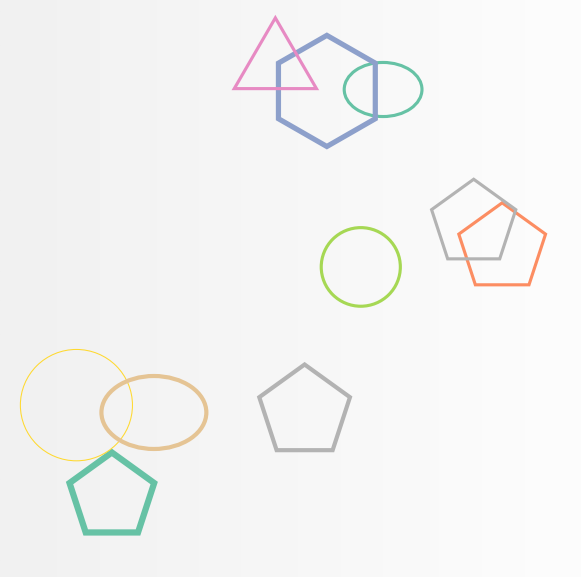[{"shape": "pentagon", "thickness": 3, "radius": 0.38, "center": [0.192, 0.139]}, {"shape": "oval", "thickness": 1.5, "radius": 0.33, "center": [0.659, 0.844]}, {"shape": "pentagon", "thickness": 1.5, "radius": 0.39, "center": [0.864, 0.569]}, {"shape": "hexagon", "thickness": 2.5, "radius": 0.48, "center": [0.562, 0.842]}, {"shape": "triangle", "thickness": 1.5, "radius": 0.41, "center": [0.474, 0.887]}, {"shape": "circle", "thickness": 1.5, "radius": 0.34, "center": [0.621, 0.537]}, {"shape": "circle", "thickness": 0.5, "radius": 0.48, "center": [0.131, 0.298]}, {"shape": "oval", "thickness": 2, "radius": 0.45, "center": [0.265, 0.285]}, {"shape": "pentagon", "thickness": 2, "radius": 0.41, "center": [0.524, 0.286]}, {"shape": "pentagon", "thickness": 1.5, "radius": 0.38, "center": [0.815, 0.613]}]